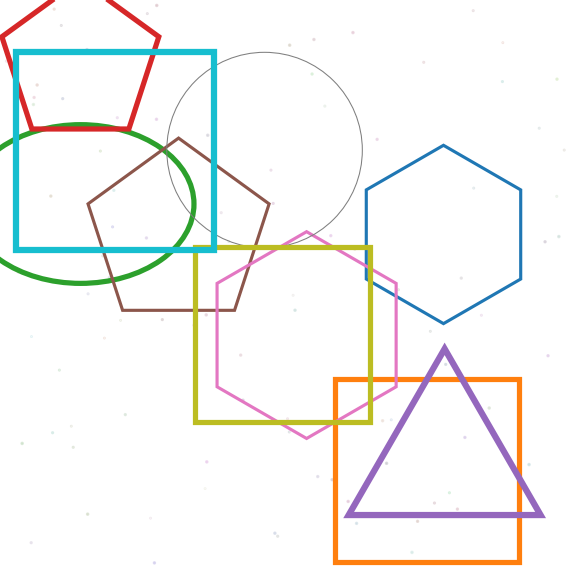[{"shape": "hexagon", "thickness": 1.5, "radius": 0.77, "center": [0.768, 0.593]}, {"shape": "square", "thickness": 2.5, "radius": 0.79, "center": [0.739, 0.184]}, {"shape": "oval", "thickness": 2.5, "radius": 0.98, "center": [0.14, 0.646]}, {"shape": "pentagon", "thickness": 2.5, "radius": 0.71, "center": [0.139, 0.891]}, {"shape": "triangle", "thickness": 3, "radius": 0.96, "center": [0.77, 0.203]}, {"shape": "pentagon", "thickness": 1.5, "radius": 0.82, "center": [0.309, 0.595]}, {"shape": "hexagon", "thickness": 1.5, "radius": 0.9, "center": [0.531, 0.419]}, {"shape": "circle", "thickness": 0.5, "radius": 0.85, "center": [0.458, 0.739]}, {"shape": "square", "thickness": 2.5, "radius": 0.76, "center": [0.489, 0.42]}, {"shape": "square", "thickness": 3, "radius": 0.86, "center": [0.199, 0.737]}]